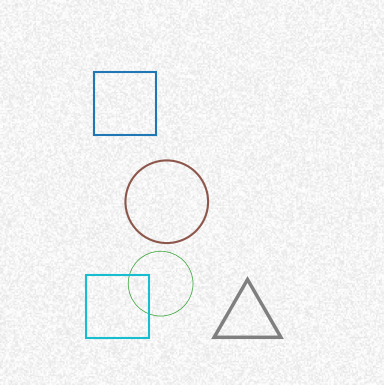[{"shape": "square", "thickness": 1.5, "radius": 0.41, "center": [0.325, 0.731]}, {"shape": "circle", "thickness": 0.5, "radius": 0.42, "center": [0.417, 0.263]}, {"shape": "circle", "thickness": 1.5, "radius": 0.54, "center": [0.433, 0.476]}, {"shape": "triangle", "thickness": 2.5, "radius": 0.5, "center": [0.643, 0.174]}, {"shape": "square", "thickness": 1.5, "radius": 0.41, "center": [0.306, 0.205]}]